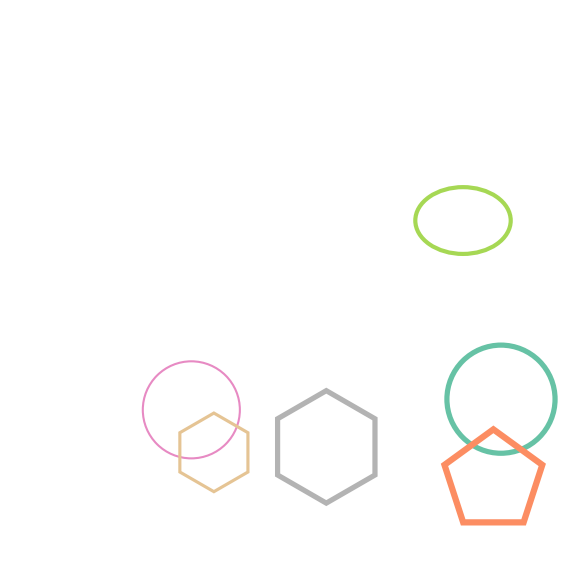[{"shape": "circle", "thickness": 2.5, "radius": 0.47, "center": [0.868, 0.308]}, {"shape": "pentagon", "thickness": 3, "radius": 0.45, "center": [0.854, 0.167]}, {"shape": "circle", "thickness": 1, "radius": 0.42, "center": [0.331, 0.289]}, {"shape": "oval", "thickness": 2, "radius": 0.41, "center": [0.802, 0.617]}, {"shape": "hexagon", "thickness": 1.5, "radius": 0.34, "center": [0.37, 0.216]}, {"shape": "hexagon", "thickness": 2.5, "radius": 0.49, "center": [0.565, 0.225]}]